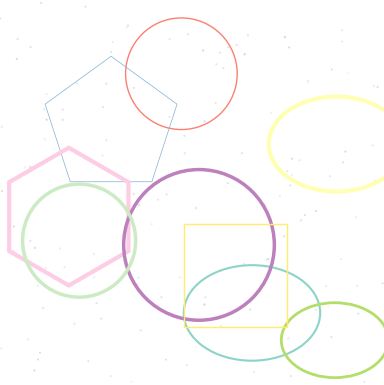[{"shape": "oval", "thickness": 1.5, "radius": 0.89, "center": [0.654, 0.187]}, {"shape": "oval", "thickness": 3, "radius": 0.88, "center": [0.874, 0.626]}, {"shape": "circle", "thickness": 1, "radius": 0.72, "center": [0.471, 0.808]}, {"shape": "pentagon", "thickness": 0.5, "radius": 0.9, "center": [0.288, 0.674]}, {"shape": "oval", "thickness": 2, "radius": 0.7, "center": [0.87, 0.116]}, {"shape": "hexagon", "thickness": 3, "radius": 0.89, "center": [0.179, 0.437]}, {"shape": "circle", "thickness": 2.5, "radius": 0.98, "center": [0.517, 0.364]}, {"shape": "circle", "thickness": 2.5, "radius": 0.73, "center": [0.206, 0.375]}, {"shape": "square", "thickness": 1, "radius": 0.67, "center": [0.611, 0.284]}]